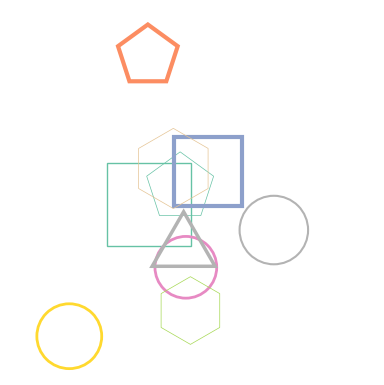[{"shape": "square", "thickness": 1, "radius": 0.54, "center": [0.387, 0.469]}, {"shape": "pentagon", "thickness": 0.5, "radius": 0.46, "center": [0.468, 0.514]}, {"shape": "pentagon", "thickness": 3, "radius": 0.41, "center": [0.384, 0.855]}, {"shape": "square", "thickness": 3, "radius": 0.44, "center": [0.54, 0.554]}, {"shape": "circle", "thickness": 2, "radius": 0.4, "center": [0.483, 0.306]}, {"shape": "hexagon", "thickness": 0.5, "radius": 0.44, "center": [0.495, 0.193]}, {"shape": "circle", "thickness": 2, "radius": 0.42, "center": [0.18, 0.127]}, {"shape": "hexagon", "thickness": 0.5, "radius": 0.52, "center": [0.45, 0.562]}, {"shape": "circle", "thickness": 1.5, "radius": 0.44, "center": [0.711, 0.403]}, {"shape": "triangle", "thickness": 2.5, "radius": 0.47, "center": [0.477, 0.356]}]